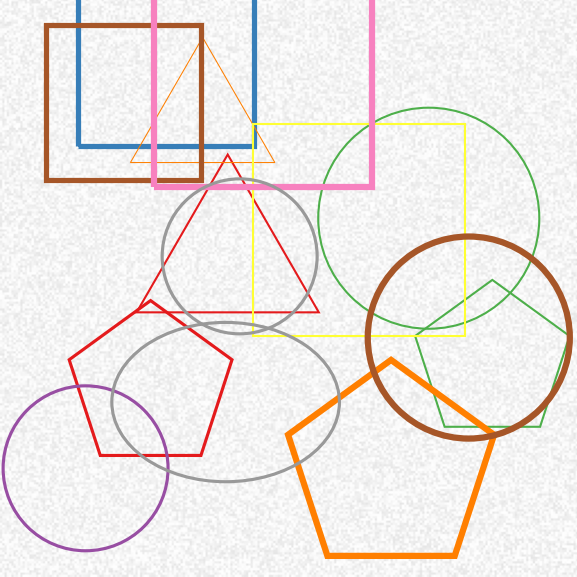[{"shape": "pentagon", "thickness": 1.5, "radius": 0.74, "center": [0.261, 0.33]}, {"shape": "triangle", "thickness": 1, "radius": 0.91, "center": [0.394, 0.549]}, {"shape": "square", "thickness": 2.5, "radius": 0.76, "center": [0.287, 0.899]}, {"shape": "circle", "thickness": 1, "radius": 0.96, "center": [0.742, 0.621]}, {"shape": "pentagon", "thickness": 1, "radius": 0.7, "center": [0.853, 0.374]}, {"shape": "circle", "thickness": 1.5, "radius": 0.71, "center": [0.148, 0.188]}, {"shape": "pentagon", "thickness": 3, "radius": 0.94, "center": [0.677, 0.188]}, {"shape": "triangle", "thickness": 0.5, "radius": 0.72, "center": [0.351, 0.79]}, {"shape": "square", "thickness": 1, "radius": 0.92, "center": [0.621, 0.601]}, {"shape": "square", "thickness": 2.5, "radius": 0.67, "center": [0.214, 0.821]}, {"shape": "circle", "thickness": 3, "radius": 0.87, "center": [0.812, 0.415]}, {"shape": "square", "thickness": 3, "radius": 0.94, "center": [0.456, 0.864]}, {"shape": "oval", "thickness": 1.5, "radius": 0.99, "center": [0.391, 0.303]}, {"shape": "circle", "thickness": 1.5, "radius": 0.67, "center": [0.415, 0.555]}]